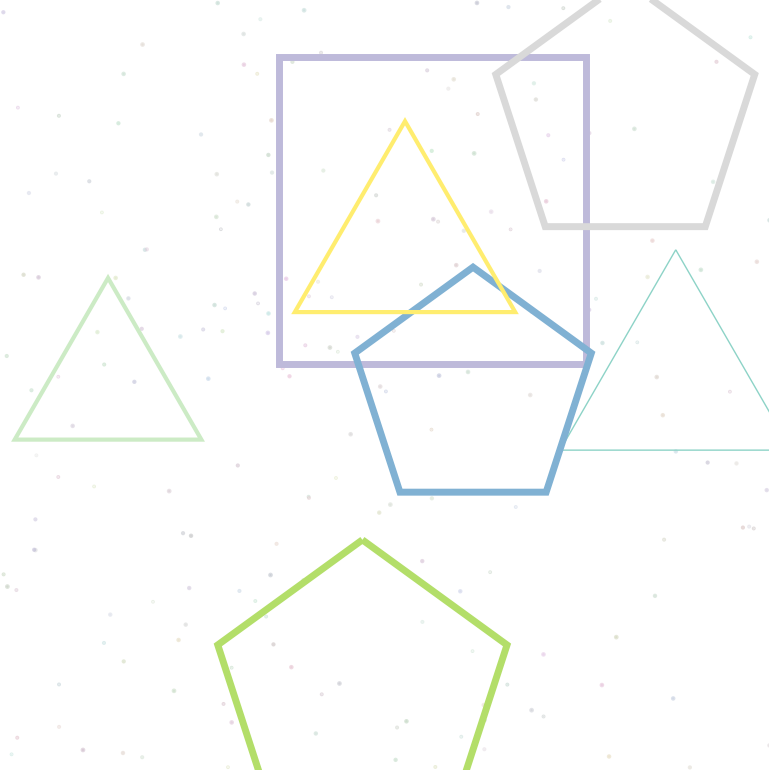[{"shape": "triangle", "thickness": 0.5, "radius": 0.87, "center": [0.878, 0.502]}, {"shape": "square", "thickness": 2.5, "radius": 1.0, "center": [0.562, 0.727]}, {"shape": "pentagon", "thickness": 2.5, "radius": 0.81, "center": [0.614, 0.491]}, {"shape": "pentagon", "thickness": 2.5, "radius": 0.99, "center": [0.471, 0.101]}, {"shape": "pentagon", "thickness": 2.5, "radius": 0.88, "center": [0.812, 0.849]}, {"shape": "triangle", "thickness": 1.5, "radius": 0.7, "center": [0.14, 0.499]}, {"shape": "triangle", "thickness": 1.5, "radius": 0.83, "center": [0.526, 0.677]}]